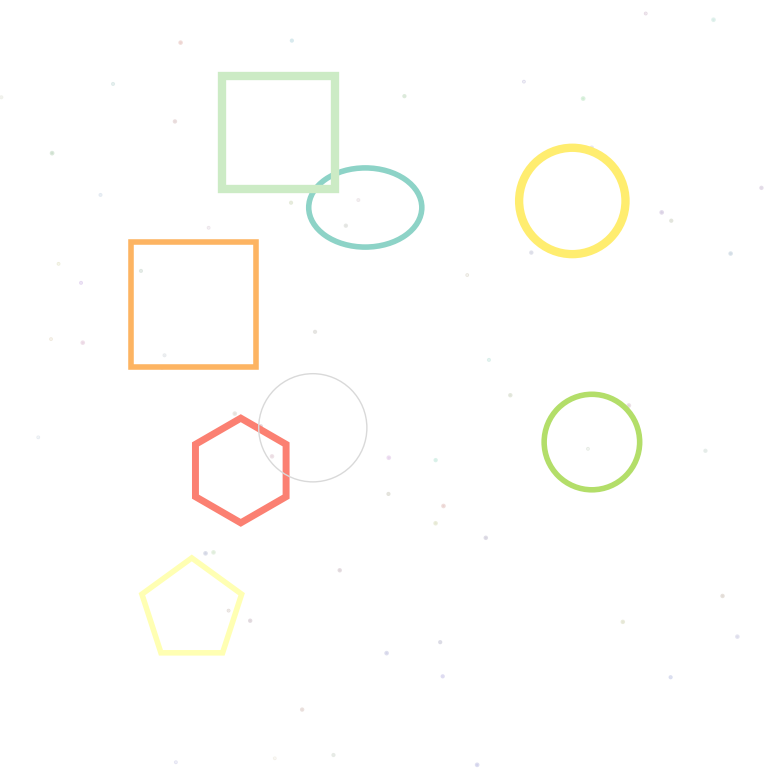[{"shape": "oval", "thickness": 2, "radius": 0.37, "center": [0.474, 0.731]}, {"shape": "pentagon", "thickness": 2, "radius": 0.34, "center": [0.249, 0.207]}, {"shape": "hexagon", "thickness": 2.5, "radius": 0.34, "center": [0.313, 0.389]}, {"shape": "square", "thickness": 2, "radius": 0.41, "center": [0.251, 0.605]}, {"shape": "circle", "thickness": 2, "radius": 0.31, "center": [0.769, 0.426]}, {"shape": "circle", "thickness": 0.5, "radius": 0.35, "center": [0.406, 0.444]}, {"shape": "square", "thickness": 3, "radius": 0.37, "center": [0.361, 0.828]}, {"shape": "circle", "thickness": 3, "radius": 0.35, "center": [0.743, 0.739]}]